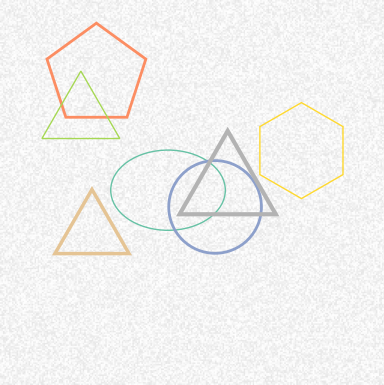[{"shape": "oval", "thickness": 1, "radius": 0.74, "center": [0.436, 0.506]}, {"shape": "pentagon", "thickness": 2, "radius": 0.68, "center": [0.25, 0.805]}, {"shape": "circle", "thickness": 2, "radius": 0.6, "center": [0.559, 0.462]}, {"shape": "triangle", "thickness": 1, "radius": 0.58, "center": [0.21, 0.699]}, {"shape": "hexagon", "thickness": 1, "radius": 0.62, "center": [0.783, 0.609]}, {"shape": "triangle", "thickness": 2.5, "radius": 0.56, "center": [0.239, 0.397]}, {"shape": "triangle", "thickness": 3, "radius": 0.72, "center": [0.591, 0.516]}]